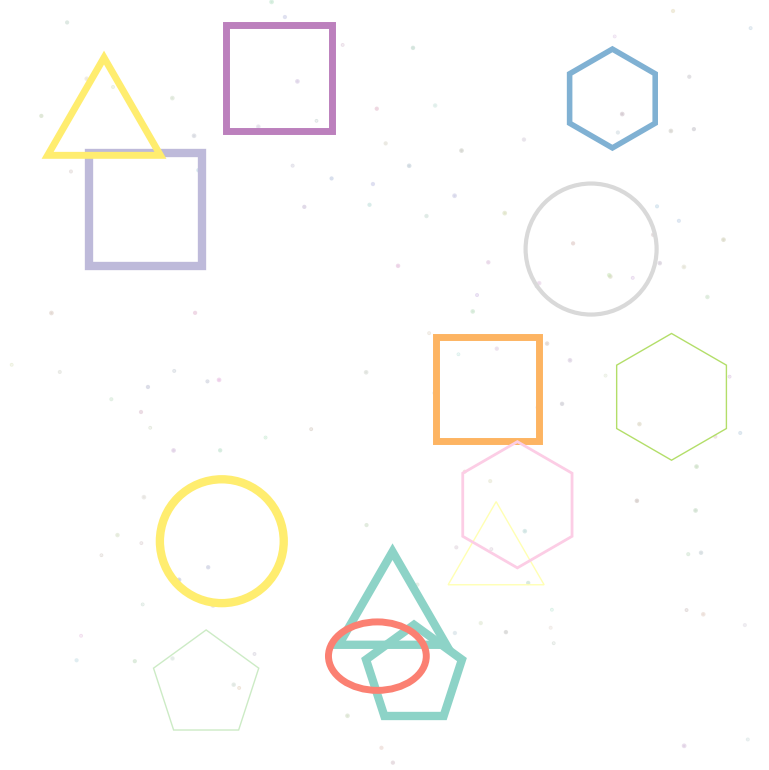[{"shape": "triangle", "thickness": 3, "radius": 0.4, "center": [0.51, 0.203]}, {"shape": "pentagon", "thickness": 3, "radius": 0.33, "center": [0.538, 0.123]}, {"shape": "triangle", "thickness": 0.5, "radius": 0.36, "center": [0.644, 0.277]}, {"shape": "square", "thickness": 3, "radius": 0.37, "center": [0.189, 0.728]}, {"shape": "oval", "thickness": 2.5, "radius": 0.32, "center": [0.49, 0.148]}, {"shape": "hexagon", "thickness": 2, "radius": 0.32, "center": [0.795, 0.872]}, {"shape": "square", "thickness": 2.5, "radius": 0.34, "center": [0.633, 0.495]}, {"shape": "hexagon", "thickness": 0.5, "radius": 0.41, "center": [0.872, 0.485]}, {"shape": "hexagon", "thickness": 1, "radius": 0.41, "center": [0.672, 0.344]}, {"shape": "circle", "thickness": 1.5, "radius": 0.43, "center": [0.768, 0.677]}, {"shape": "square", "thickness": 2.5, "radius": 0.35, "center": [0.363, 0.899]}, {"shape": "pentagon", "thickness": 0.5, "radius": 0.36, "center": [0.268, 0.11]}, {"shape": "circle", "thickness": 3, "radius": 0.4, "center": [0.288, 0.297]}, {"shape": "triangle", "thickness": 2.5, "radius": 0.42, "center": [0.135, 0.841]}]